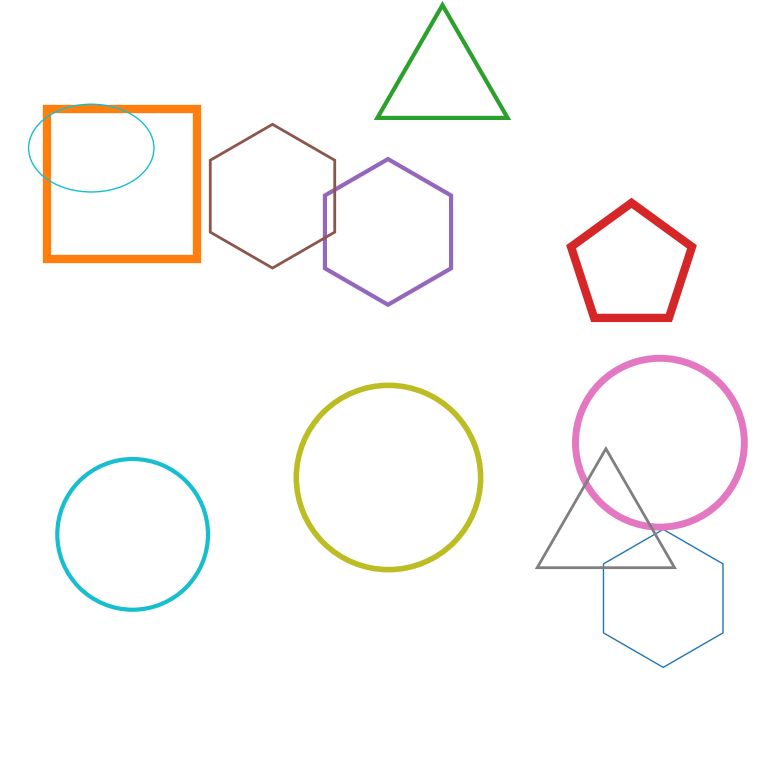[{"shape": "hexagon", "thickness": 0.5, "radius": 0.45, "center": [0.861, 0.223]}, {"shape": "square", "thickness": 3, "radius": 0.49, "center": [0.158, 0.761]}, {"shape": "triangle", "thickness": 1.5, "radius": 0.49, "center": [0.575, 0.896]}, {"shape": "pentagon", "thickness": 3, "radius": 0.41, "center": [0.82, 0.654]}, {"shape": "hexagon", "thickness": 1.5, "radius": 0.47, "center": [0.504, 0.699]}, {"shape": "hexagon", "thickness": 1, "radius": 0.47, "center": [0.354, 0.745]}, {"shape": "circle", "thickness": 2.5, "radius": 0.55, "center": [0.857, 0.425]}, {"shape": "triangle", "thickness": 1, "radius": 0.52, "center": [0.787, 0.314]}, {"shape": "circle", "thickness": 2, "radius": 0.6, "center": [0.505, 0.38]}, {"shape": "circle", "thickness": 1.5, "radius": 0.49, "center": [0.172, 0.306]}, {"shape": "oval", "thickness": 0.5, "radius": 0.41, "center": [0.119, 0.808]}]